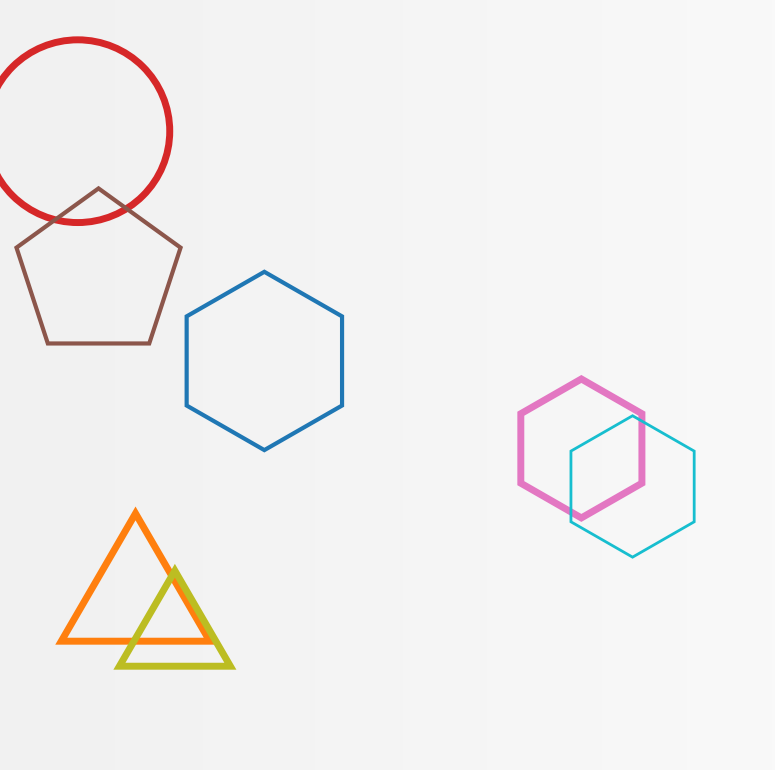[{"shape": "hexagon", "thickness": 1.5, "radius": 0.58, "center": [0.341, 0.531]}, {"shape": "triangle", "thickness": 2.5, "radius": 0.55, "center": [0.175, 0.223]}, {"shape": "circle", "thickness": 2.5, "radius": 0.59, "center": [0.1, 0.83]}, {"shape": "pentagon", "thickness": 1.5, "radius": 0.56, "center": [0.127, 0.644]}, {"shape": "hexagon", "thickness": 2.5, "radius": 0.45, "center": [0.75, 0.418]}, {"shape": "triangle", "thickness": 2.5, "radius": 0.41, "center": [0.226, 0.176]}, {"shape": "hexagon", "thickness": 1, "radius": 0.46, "center": [0.816, 0.368]}]